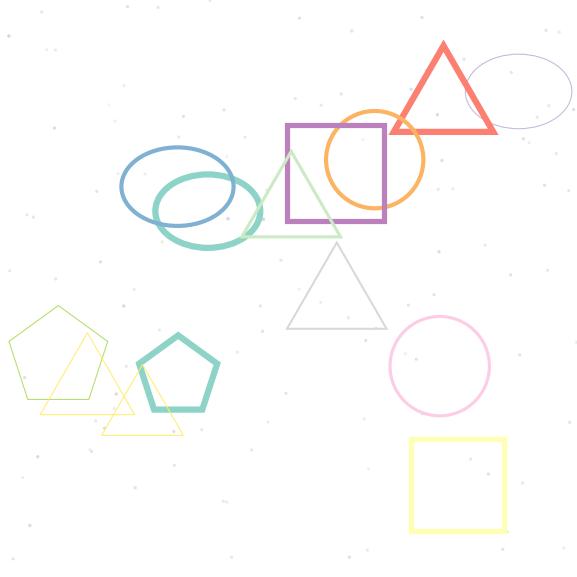[{"shape": "pentagon", "thickness": 3, "radius": 0.36, "center": [0.309, 0.347]}, {"shape": "oval", "thickness": 3, "radius": 0.45, "center": [0.36, 0.634]}, {"shape": "square", "thickness": 2.5, "radius": 0.4, "center": [0.792, 0.159]}, {"shape": "oval", "thickness": 0.5, "radius": 0.46, "center": [0.898, 0.841]}, {"shape": "triangle", "thickness": 3, "radius": 0.5, "center": [0.768, 0.82]}, {"shape": "oval", "thickness": 2, "radius": 0.49, "center": [0.307, 0.676]}, {"shape": "circle", "thickness": 2, "radius": 0.42, "center": [0.649, 0.723]}, {"shape": "pentagon", "thickness": 0.5, "radius": 0.45, "center": [0.101, 0.38]}, {"shape": "circle", "thickness": 1.5, "radius": 0.43, "center": [0.761, 0.365]}, {"shape": "triangle", "thickness": 1, "radius": 0.5, "center": [0.583, 0.48]}, {"shape": "square", "thickness": 2.5, "radius": 0.42, "center": [0.581, 0.7]}, {"shape": "triangle", "thickness": 1.5, "radius": 0.49, "center": [0.504, 0.638]}, {"shape": "triangle", "thickness": 0.5, "radius": 0.41, "center": [0.247, 0.286]}, {"shape": "triangle", "thickness": 0.5, "radius": 0.47, "center": [0.151, 0.328]}]